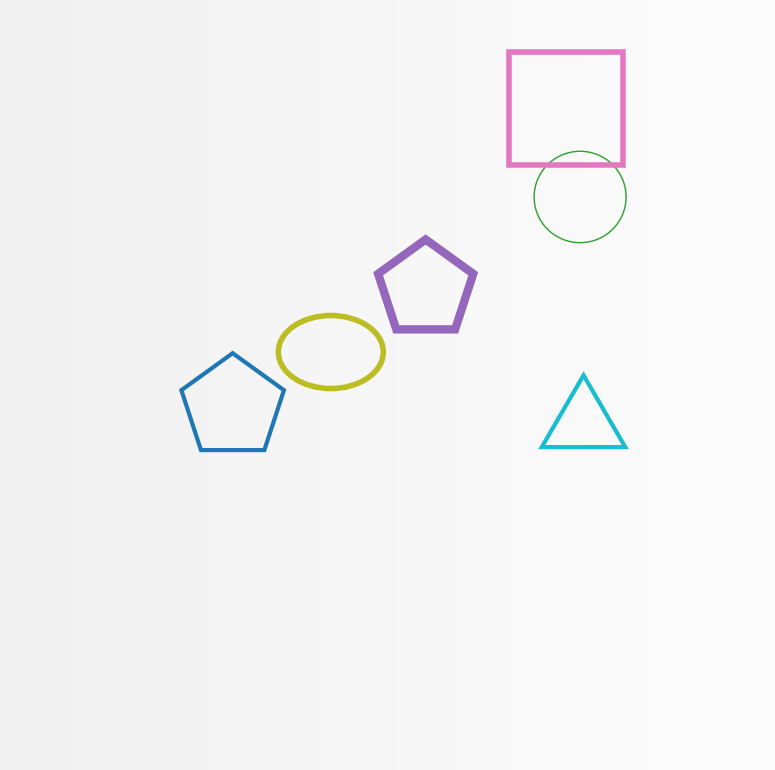[{"shape": "pentagon", "thickness": 1.5, "radius": 0.35, "center": [0.3, 0.472]}, {"shape": "circle", "thickness": 0.5, "radius": 0.3, "center": [0.749, 0.744]}, {"shape": "pentagon", "thickness": 3, "radius": 0.32, "center": [0.549, 0.624]}, {"shape": "square", "thickness": 2, "radius": 0.37, "center": [0.73, 0.859]}, {"shape": "oval", "thickness": 2, "radius": 0.34, "center": [0.427, 0.543]}, {"shape": "triangle", "thickness": 1.5, "radius": 0.31, "center": [0.753, 0.45]}]